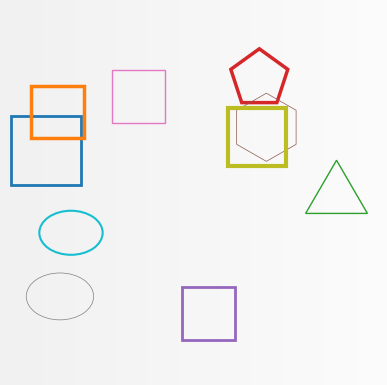[{"shape": "square", "thickness": 2, "radius": 0.45, "center": [0.119, 0.609]}, {"shape": "square", "thickness": 2.5, "radius": 0.34, "center": [0.149, 0.709]}, {"shape": "triangle", "thickness": 1, "radius": 0.46, "center": [0.868, 0.492]}, {"shape": "pentagon", "thickness": 2.5, "radius": 0.39, "center": [0.669, 0.796]}, {"shape": "square", "thickness": 2, "radius": 0.35, "center": [0.538, 0.185]}, {"shape": "hexagon", "thickness": 0.5, "radius": 0.44, "center": [0.687, 0.669]}, {"shape": "square", "thickness": 1, "radius": 0.34, "center": [0.358, 0.749]}, {"shape": "oval", "thickness": 0.5, "radius": 0.44, "center": [0.155, 0.23]}, {"shape": "square", "thickness": 3, "radius": 0.38, "center": [0.664, 0.644]}, {"shape": "oval", "thickness": 1.5, "radius": 0.41, "center": [0.183, 0.395]}]